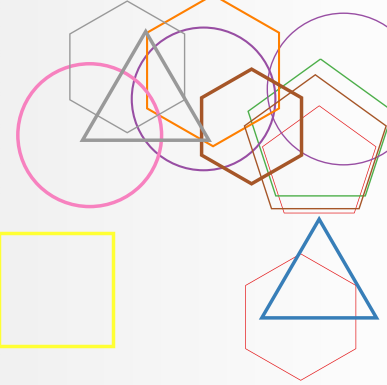[{"shape": "hexagon", "thickness": 0.5, "radius": 0.82, "center": [0.776, 0.176]}, {"shape": "pentagon", "thickness": 0.5, "radius": 0.77, "center": [0.824, 0.571]}, {"shape": "triangle", "thickness": 2.5, "radius": 0.85, "center": [0.824, 0.26]}, {"shape": "pentagon", "thickness": 1, "radius": 0.98, "center": [0.827, 0.65]}, {"shape": "circle", "thickness": 1.5, "radius": 0.93, "center": [0.525, 0.743]}, {"shape": "circle", "thickness": 1, "radius": 0.98, "center": [0.887, 0.769]}, {"shape": "hexagon", "thickness": 1.5, "radius": 0.98, "center": [0.55, 0.817]}, {"shape": "square", "thickness": 2.5, "radius": 0.73, "center": [0.145, 0.249]}, {"shape": "pentagon", "thickness": 1, "radius": 0.96, "center": [0.814, 0.613]}, {"shape": "hexagon", "thickness": 2.5, "radius": 0.74, "center": [0.649, 0.672]}, {"shape": "circle", "thickness": 2.5, "radius": 0.93, "center": [0.232, 0.649]}, {"shape": "triangle", "thickness": 2.5, "radius": 0.94, "center": [0.376, 0.73]}, {"shape": "hexagon", "thickness": 1, "radius": 0.85, "center": [0.328, 0.826]}]